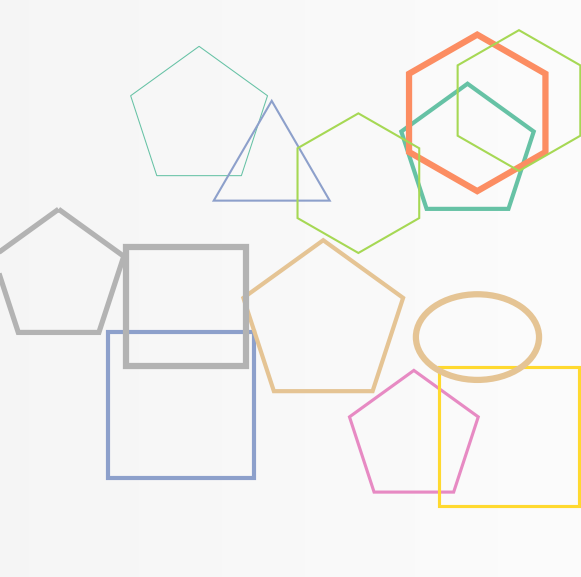[{"shape": "pentagon", "thickness": 2, "radius": 0.6, "center": [0.804, 0.734]}, {"shape": "pentagon", "thickness": 0.5, "radius": 0.62, "center": [0.343, 0.795]}, {"shape": "hexagon", "thickness": 3, "radius": 0.68, "center": [0.821, 0.804]}, {"shape": "square", "thickness": 2, "radius": 0.63, "center": [0.312, 0.298]}, {"shape": "triangle", "thickness": 1, "radius": 0.58, "center": [0.467, 0.709]}, {"shape": "pentagon", "thickness": 1.5, "radius": 0.58, "center": [0.712, 0.241]}, {"shape": "hexagon", "thickness": 1, "radius": 0.61, "center": [0.893, 0.825]}, {"shape": "hexagon", "thickness": 1, "radius": 0.6, "center": [0.617, 0.682]}, {"shape": "square", "thickness": 1.5, "radius": 0.6, "center": [0.875, 0.243]}, {"shape": "pentagon", "thickness": 2, "radius": 0.72, "center": [0.556, 0.439]}, {"shape": "oval", "thickness": 3, "radius": 0.53, "center": [0.821, 0.415]}, {"shape": "pentagon", "thickness": 2.5, "radius": 0.59, "center": [0.101, 0.519]}, {"shape": "square", "thickness": 3, "radius": 0.52, "center": [0.32, 0.469]}]